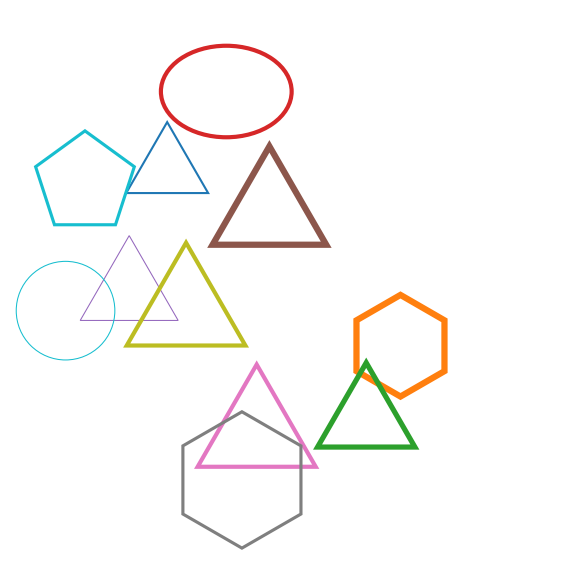[{"shape": "triangle", "thickness": 1, "radius": 0.41, "center": [0.289, 0.706]}, {"shape": "hexagon", "thickness": 3, "radius": 0.44, "center": [0.693, 0.4]}, {"shape": "triangle", "thickness": 2.5, "radius": 0.49, "center": [0.634, 0.274]}, {"shape": "oval", "thickness": 2, "radius": 0.57, "center": [0.392, 0.841]}, {"shape": "triangle", "thickness": 0.5, "radius": 0.49, "center": [0.224, 0.493]}, {"shape": "triangle", "thickness": 3, "radius": 0.57, "center": [0.467, 0.632]}, {"shape": "triangle", "thickness": 2, "radius": 0.59, "center": [0.444, 0.25]}, {"shape": "hexagon", "thickness": 1.5, "radius": 0.59, "center": [0.419, 0.168]}, {"shape": "triangle", "thickness": 2, "radius": 0.59, "center": [0.322, 0.46]}, {"shape": "pentagon", "thickness": 1.5, "radius": 0.45, "center": [0.147, 0.683]}, {"shape": "circle", "thickness": 0.5, "radius": 0.43, "center": [0.113, 0.461]}]